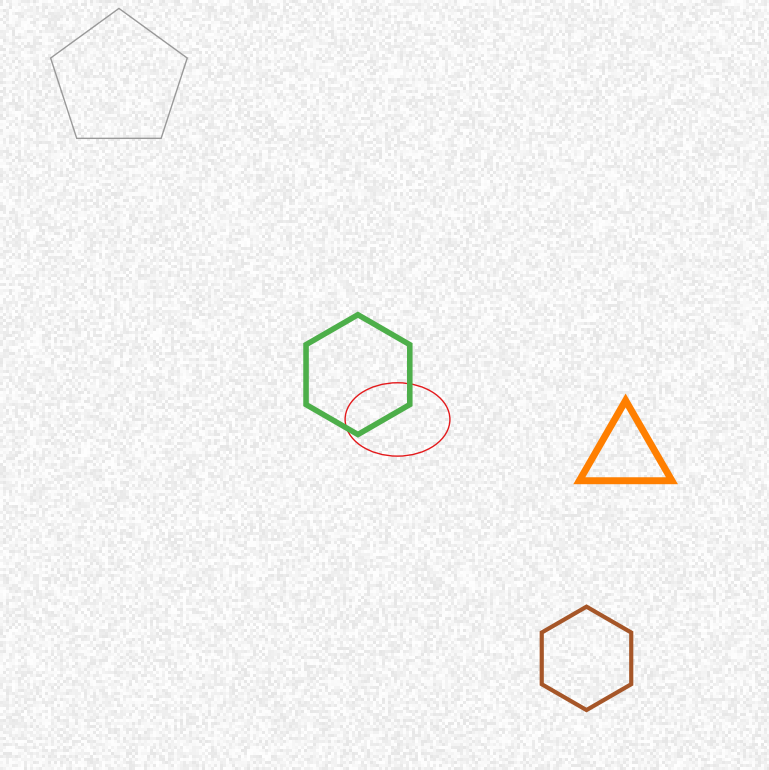[{"shape": "oval", "thickness": 0.5, "radius": 0.34, "center": [0.516, 0.455]}, {"shape": "hexagon", "thickness": 2, "radius": 0.39, "center": [0.465, 0.513]}, {"shape": "triangle", "thickness": 2.5, "radius": 0.35, "center": [0.812, 0.41]}, {"shape": "hexagon", "thickness": 1.5, "radius": 0.34, "center": [0.762, 0.145]}, {"shape": "pentagon", "thickness": 0.5, "radius": 0.47, "center": [0.154, 0.896]}]